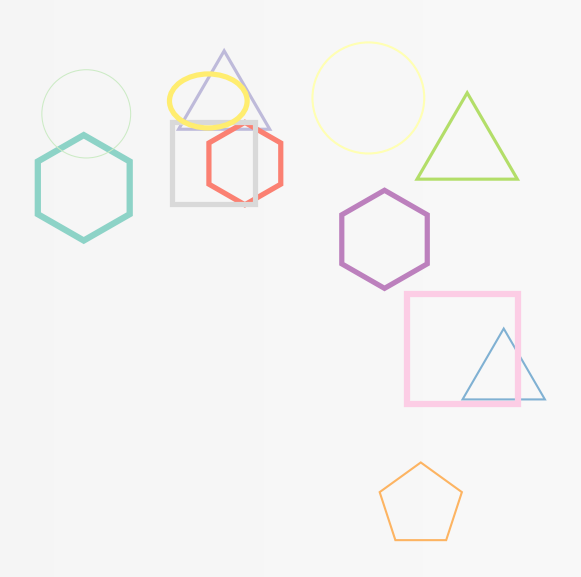[{"shape": "hexagon", "thickness": 3, "radius": 0.46, "center": [0.144, 0.674]}, {"shape": "circle", "thickness": 1, "radius": 0.48, "center": [0.634, 0.83]}, {"shape": "triangle", "thickness": 1.5, "radius": 0.45, "center": [0.386, 0.821]}, {"shape": "hexagon", "thickness": 2.5, "radius": 0.36, "center": [0.421, 0.716]}, {"shape": "triangle", "thickness": 1, "radius": 0.41, "center": [0.867, 0.348]}, {"shape": "pentagon", "thickness": 1, "radius": 0.37, "center": [0.724, 0.124]}, {"shape": "triangle", "thickness": 1.5, "radius": 0.5, "center": [0.804, 0.739]}, {"shape": "square", "thickness": 3, "radius": 0.48, "center": [0.796, 0.394]}, {"shape": "square", "thickness": 2.5, "radius": 0.35, "center": [0.367, 0.716]}, {"shape": "hexagon", "thickness": 2.5, "radius": 0.42, "center": [0.662, 0.585]}, {"shape": "circle", "thickness": 0.5, "radius": 0.38, "center": [0.148, 0.802]}, {"shape": "oval", "thickness": 2.5, "radius": 0.33, "center": [0.358, 0.824]}]